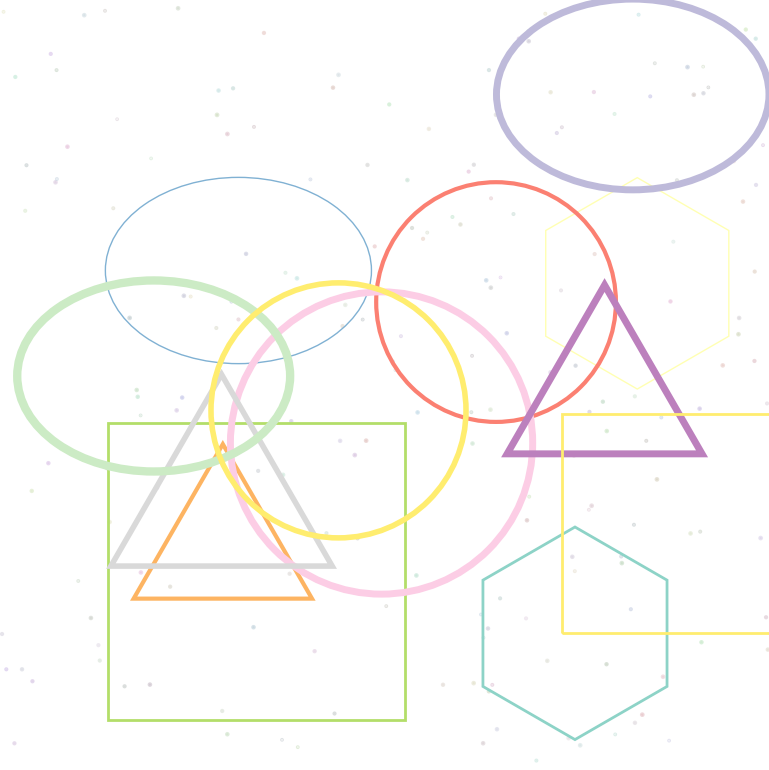[{"shape": "hexagon", "thickness": 1, "radius": 0.69, "center": [0.747, 0.178]}, {"shape": "hexagon", "thickness": 0.5, "radius": 0.69, "center": [0.828, 0.632]}, {"shape": "oval", "thickness": 2.5, "radius": 0.88, "center": [0.822, 0.877]}, {"shape": "circle", "thickness": 1.5, "radius": 0.78, "center": [0.644, 0.608]}, {"shape": "oval", "thickness": 0.5, "radius": 0.86, "center": [0.31, 0.649]}, {"shape": "triangle", "thickness": 1.5, "radius": 0.67, "center": [0.289, 0.289]}, {"shape": "square", "thickness": 1, "radius": 0.96, "center": [0.333, 0.258]}, {"shape": "circle", "thickness": 2.5, "radius": 0.98, "center": [0.496, 0.425]}, {"shape": "triangle", "thickness": 2, "radius": 0.83, "center": [0.288, 0.348]}, {"shape": "triangle", "thickness": 2.5, "radius": 0.73, "center": [0.785, 0.484]}, {"shape": "oval", "thickness": 3, "radius": 0.89, "center": [0.2, 0.512]}, {"shape": "square", "thickness": 1, "radius": 0.71, "center": [0.872, 0.32]}, {"shape": "circle", "thickness": 2, "radius": 0.83, "center": [0.44, 0.467]}]